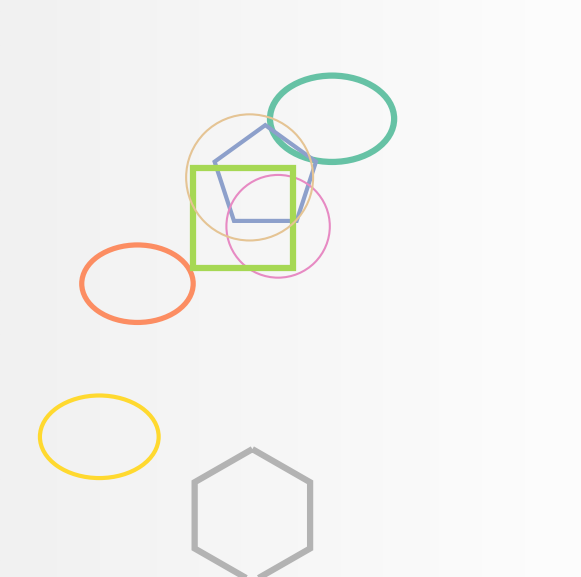[{"shape": "oval", "thickness": 3, "radius": 0.53, "center": [0.571, 0.793]}, {"shape": "oval", "thickness": 2.5, "radius": 0.48, "center": [0.236, 0.508]}, {"shape": "pentagon", "thickness": 2, "radius": 0.46, "center": [0.456, 0.691]}, {"shape": "circle", "thickness": 1, "radius": 0.44, "center": [0.478, 0.607]}, {"shape": "square", "thickness": 3, "radius": 0.43, "center": [0.419, 0.622]}, {"shape": "oval", "thickness": 2, "radius": 0.51, "center": [0.171, 0.243]}, {"shape": "circle", "thickness": 1, "radius": 0.55, "center": [0.429, 0.692]}, {"shape": "hexagon", "thickness": 3, "radius": 0.57, "center": [0.434, 0.107]}]